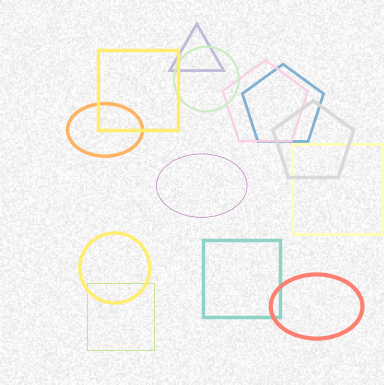[{"shape": "square", "thickness": 2.5, "radius": 0.5, "center": [0.627, 0.276]}, {"shape": "square", "thickness": 2, "radius": 0.59, "center": [0.876, 0.509]}, {"shape": "triangle", "thickness": 2, "radius": 0.4, "center": [0.511, 0.857]}, {"shape": "oval", "thickness": 3, "radius": 0.6, "center": [0.822, 0.204]}, {"shape": "pentagon", "thickness": 2, "radius": 0.55, "center": [0.735, 0.722]}, {"shape": "oval", "thickness": 2.5, "radius": 0.49, "center": [0.273, 0.663]}, {"shape": "square", "thickness": 0.5, "radius": 0.43, "center": [0.313, 0.179]}, {"shape": "pentagon", "thickness": 1.5, "radius": 0.58, "center": [0.689, 0.727]}, {"shape": "pentagon", "thickness": 2.5, "radius": 0.55, "center": [0.814, 0.628]}, {"shape": "oval", "thickness": 0.5, "radius": 0.59, "center": [0.524, 0.518]}, {"shape": "circle", "thickness": 1.5, "radius": 0.42, "center": [0.536, 0.794]}, {"shape": "circle", "thickness": 2.5, "radius": 0.45, "center": [0.298, 0.304]}, {"shape": "square", "thickness": 2.5, "radius": 0.52, "center": [0.358, 0.765]}]